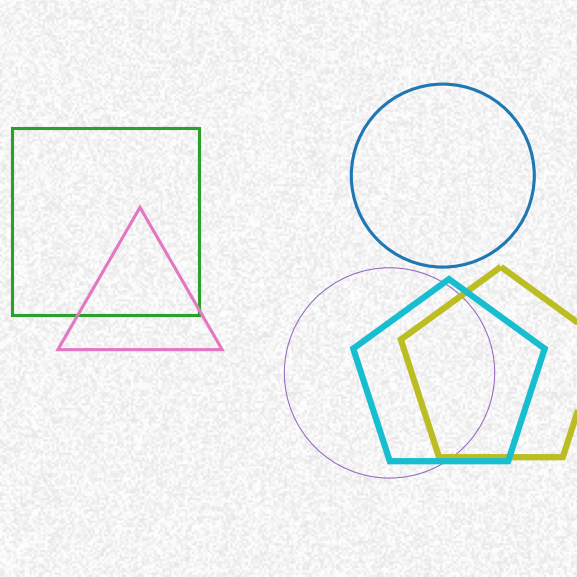[{"shape": "circle", "thickness": 1.5, "radius": 0.79, "center": [0.767, 0.695]}, {"shape": "square", "thickness": 1.5, "radius": 0.81, "center": [0.183, 0.616]}, {"shape": "circle", "thickness": 0.5, "radius": 0.91, "center": [0.674, 0.353]}, {"shape": "triangle", "thickness": 1.5, "radius": 0.82, "center": [0.242, 0.476]}, {"shape": "pentagon", "thickness": 3, "radius": 0.91, "center": [0.867, 0.355]}, {"shape": "pentagon", "thickness": 3, "radius": 0.87, "center": [0.777, 0.342]}]